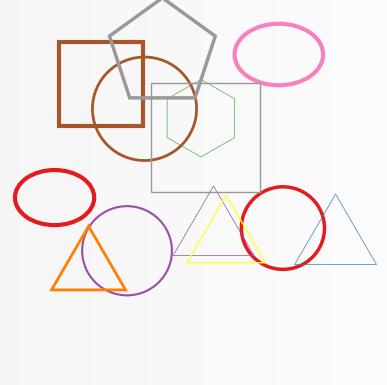[{"shape": "oval", "thickness": 3, "radius": 0.51, "center": [0.141, 0.487]}, {"shape": "circle", "thickness": 2.5, "radius": 0.54, "center": [0.73, 0.408]}, {"shape": "triangle", "thickness": 0.5, "radius": 0.61, "center": [0.866, 0.374]}, {"shape": "hexagon", "thickness": 0.5, "radius": 0.5, "center": [0.519, 0.693]}, {"shape": "triangle", "thickness": 0.5, "radius": 0.6, "center": [0.551, 0.396]}, {"shape": "circle", "thickness": 1.5, "radius": 0.58, "center": [0.328, 0.349]}, {"shape": "triangle", "thickness": 2, "radius": 0.55, "center": [0.229, 0.302]}, {"shape": "triangle", "thickness": 1, "radius": 0.58, "center": [0.584, 0.376]}, {"shape": "square", "thickness": 3, "radius": 0.54, "center": [0.261, 0.783]}, {"shape": "circle", "thickness": 2, "radius": 0.67, "center": [0.373, 0.717]}, {"shape": "oval", "thickness": 3, "radius": 0.57, "center": [0.72, 0.858]}, {"shape": "square", "thickness": 1, "radius": 0.7, "center": [0.529, 0.643]}, {"shape": "pentagon", "thickness": 2.5, "radius": 0.72, "center": [0.419, 0.862]}]